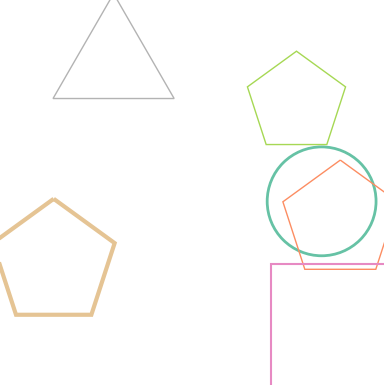[{"shape": "circle", "thickness": 2, "radius": 0.71, "center": [0.835, 0.477]}, {"shape": "pentagon", "thickness": 1, "radius": 0.78, "center": [0.884, 0.427]}, {"shape": "square", "thickness": 1.5, "radius": 0.92, "center": [0.887, 0.131]}, {"shape": "pentagon", "thickness": 1, "radius": 0.67, "center": [0.77, 0.733]}, {"shape": "pentagon", "thickness": 3, "radius": 0.83, "center": [0.139, 0.317]}, {"shape": "triangle", "thickness": 1, "radius": 0.91, "center": [0.295, 0.835]}]